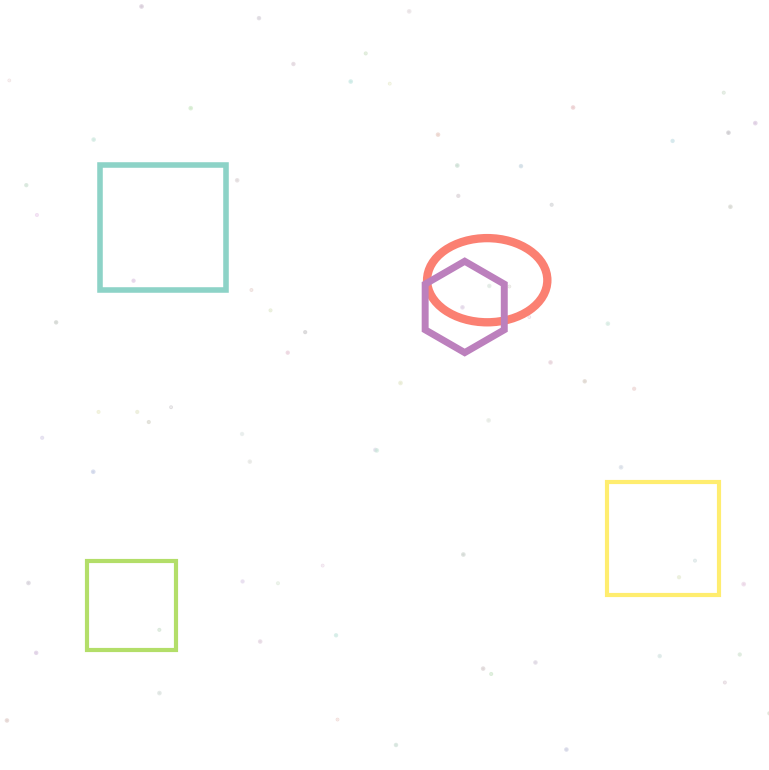[{"shape": "square", "thickness": 2, "radius": 0.41, "center": [0.212, 0.704]}, {"shape": "oval", "thickness": 3, "radius": 0.39, "center": [0.633, 0.636]}, {"shape": "square", "thickness": 1.5, "radius": 0.29, "center": [0.171, 0.214]}, {"shape": "hexagon", "thickness": 2.5, "radius": 0.3, "center": [0.604, 0.601]}, {"shape": "square", "thickness": 1.5, "radius": 0.36, "center": [0.861, 0.301]}]